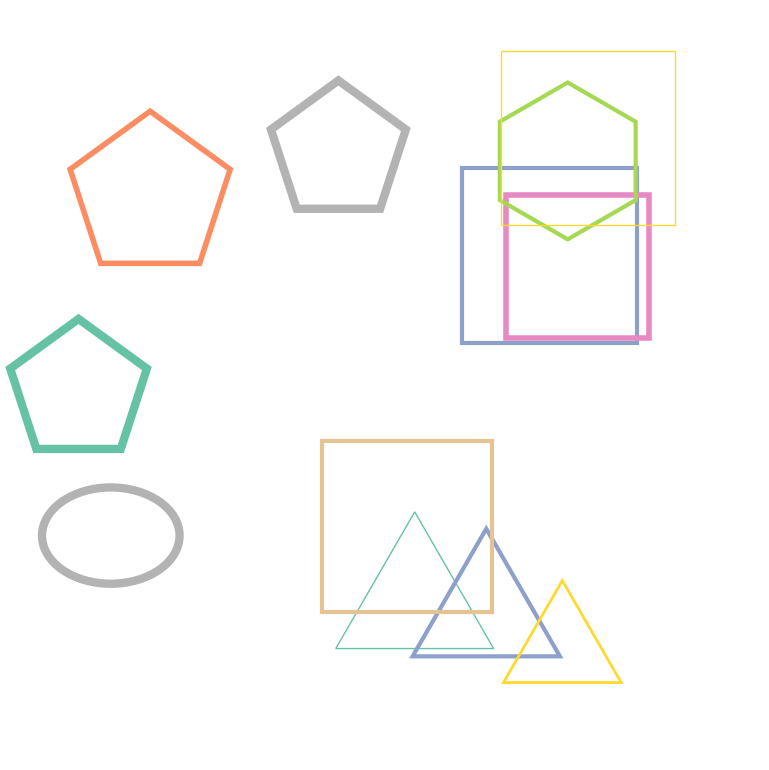[{"shape": "triangle", "thickness": 0.5, "radius": 0.59, "center": [0.539, 0.217]}, {"shape": "pentagon", "thickness": 3, "radius": 0.47, "center": [0.102, 0.492]}, {"shape": "pentagon", "thickness": 2, "radius": 0.55, "center": [0.195, 0.746]}, {"shape": "triangle", "thickness": 1.5, "radius": 0.55, "center": [0.632, 0.203]}, {"shape": "square", "thickness": 1.5, "radius": 0.57, "center": [0.714, 0.668]}, {"shape": "square", "thickness": 2, "radius": 0.46, "center": [0.75, 0.654]}, {"shape": "hexagon", "thickness": 1.5, "radius": 0.51, "center": [0.737, 0.791]}, {"shape": "square", "thickness": 0.5, "radius": 0.57, "center": [0.763, 0.821]}, {"shape": "triangle", "thickness": 1, "radius": 0.44, "center": [0.73, 0.158]}, {"shape": "square", "thickness": 1.5, "radius": 0.55, "center": [0.529, 0.316]}, {"shape": "pentagon", "thickness": 3, "radius": 0.46, "center": [0.439, 0.803]}, {"shape": "oval", "thickness": 3, "radius": 0.45, "center": [0.144, 0.304]}]